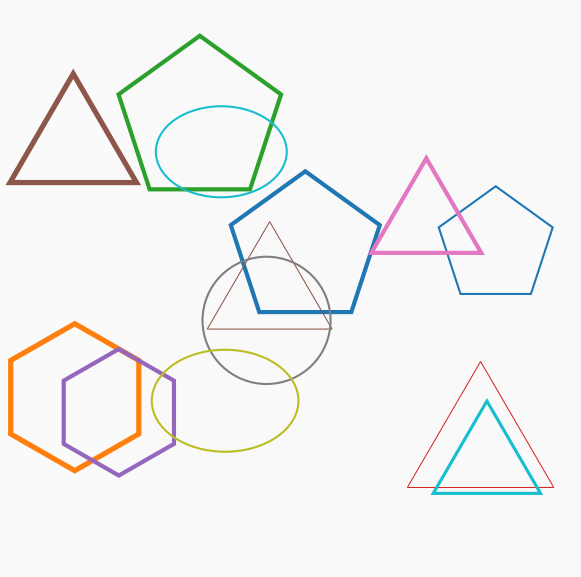[{"shape": "pentagon", "thickness": 2, "radius": 0.67, "center": [0.525, 0.568]}, {"shape": "pentagon", "thickness": 1, "radius": 0.52, "center": [0.853, 0.573]}, {"shape": "hexagon", "thickness": 2.5, "radius": 0.64, "center": [0.129, 0.311]}, {"shape": "pentagon", "thickness": 2, "radius": 0.73, "center": [0.344, 0.79]}, {"shape": "triangle", "thickness": 0.5, "radius": 0.73, "center": [0.827, 0.228]}, {"shape": "hexagon", "thickness": 2, "radius": 0.55, "center": [0.204, 0.285]}, {"shape": "triangle", "thickness": 2.5, "radius": 0.63, "center": [0.126, 0.746]}, {"shape": "triangle", "thickness": 0.5, "radius": 0.62, "center": [0.464, 0.491]}, {"shape": "triangle", "thickness": 2, "radius": 0.55, "center": [0.733, 0.616]}, {"shape": "circle", "thickness": 1, "radius": 0.55, "center": [0.459, 0.444]}, {"shape": "oval", "thickness": 1, "radius": 0.63, "center": [0.387, 0.305]}, {"shape": "triangle", "thickness": 1.5, "radius": 0.53, "center": [0.838, 0.198]}, {"shape": "oval", "thickness": 1, "radius": 0.56, "center": [0.381, 0.736]}]